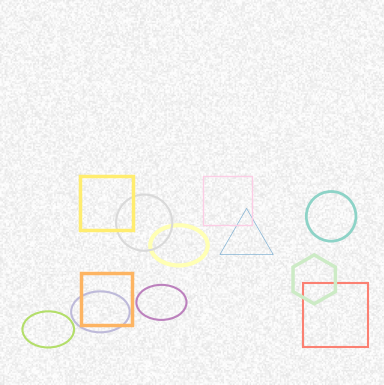[{"shape": "circle", "thickness": 2, "radius": 0.32, "center": [0.86, 0.438]}, {"shape": "oval", "thickness": 3, "radius": 0.37, "center": [0.465, 0.363]}, {"shape": "oval", "thickness": 1.5, "radius": 0.38, "center": [0.261, 0.19]}, {"shape": "square", "thickness": 1.5, "radius": 0.42, "center": [0.872, 0.182]}, {"shape": "triangle", "thickness": 0.5, "radius": 0.4, "center": [0.64, 0.379]}, {"shape": "square", "thickness": 2.5, "radius": 0.33, "center": [0.278, 0.223]}, {"shape": "oval", "thickness": 1.5, "radius": 0.34, "center": [0.125, 0.144]}, {"shape": "square", "thickness": 1, "radius": 0.32, "center": [0.59, 0.48]}, {"shape": "circle", "thickness": 1.5, "radius": 0.36, "center": [0.374, 0.422]}, {"shape": "oval", "thickness": 1.5, "radius": 0.33, "center": [0.419, 0.215]}, {"shape": "hexagon", "thickness": 2.5, "radius": 0.32, "center": [0.816, 0.274]}, {"shape": "square", "thickness": 2.5, "radius": 0.34, "center": [0.276, 0.473]}]